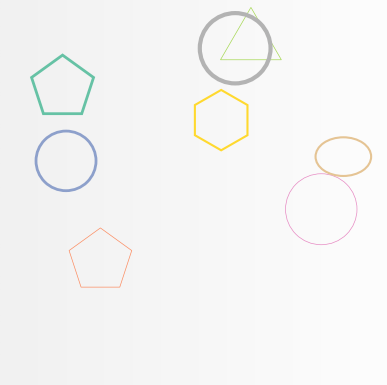[{"shape": "pentagon", "thickness": 2, "radius": 0.42, "center": [0.161, 0.773]}, {"shape": "pentagon", "thickness": 0.5, "radius": 0.42, "center": [0.259, 0.323]}, {"shape": "circle", "thickness": 2, "radius": 0.39, "center": [0.17, 0.582]}, {"shape": "circle", "thickness": 0.5, "radius": 0.46, "center": [0.829, 0.457]}, {"shape": "triangle", "thickness": 0.5, "radius": 0.45, "center": [0.648, 0.89]}, {"shape": "hexagon", "thickness": 1.5, "radius": 0.39, "center": [0.571, 0.688]}, {"shape": "oval", "thickness": 1.5, "radius": 0.36, "center": [0.886, 0.593]}, {"shape": "circle", "thickness": 3, "radius": 0.46, "center": [0.607, 0.875]}]